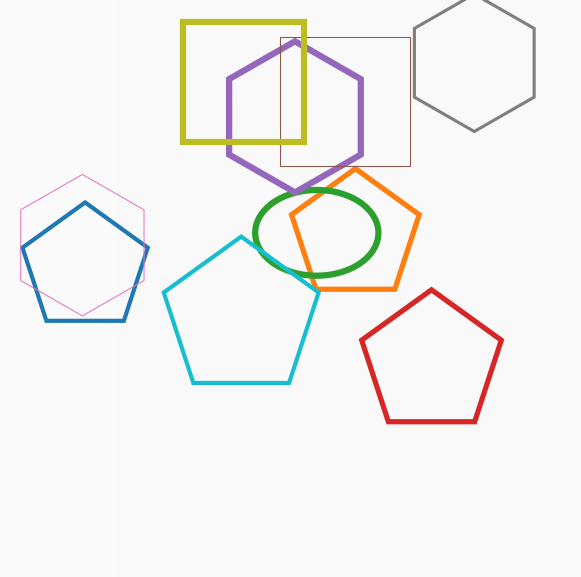[{"shape": "pentagon", "thickness": 2, "radius": 0.57, "center": [0.146, 0.535]}, {"shape": "pentagon", "thickness": 2.5, "radius": 0.58, "center": [0.611, 0.592]}, {"shape": "oval", "thickness": 3, "radius": 0.53, "center": [0.545, 0.596]}, {"shape": "pentagon", "thickness": 2.5, "radius": 0.63, "center": [0.742, 0.371]}, {"shape": "hexagon", "thickness": 3, "radius": 0.65, "center": [0.507, 0.797]}, {"shape": "square", "thickness": 0.5, "radius": 0.56, "center": [0.594, 0.823]}, {"shape": "hexagon", "thickness": 0.5, "radius": 0.61, "center": [0.142, 0.575]}, {"shape": "hexagon", "thickness": 1.5, "radius": 0.59, "center": [0.816, 0.89]}, {"shape": "square", "thickness": 3, "radius": 0.52, "center": [0.419, 0.858]}, {"shape": "pentagon", "thickness": 2, "radius": 0.7, "center": [0.415, 0.449]}]